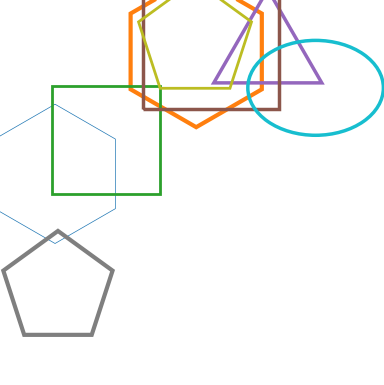[{"shape": "hexagon", "thickness": 0.5, "radius": 0.9, "center": [0.143, 0.548]}, {"shape": "hexagon", "thickness": 3, "radius": 0.98, "center": [0.51, 0.866]}, {"shape": "square", "thickness": 2, "radius": 0.7, "center": [0.275, 0.636]}, {"shape": "triangle", "thickness": 2.5, "radius": 0.81, "center": [0.696, 0.866]}, {"shape": "square", "thickness": 2.5, "radius": 0.89, "center": [0.548, 0.893]}, {"shape": "pentagon", "thickness": 3, "radius": 0.75, "center": [0.151, 0.251]}, {"shape": "pentagon", "thickness": 2, "radius": 0.77, "center": [0.507, 0.895]}, {"shape": "oval", "thickness": 2.5, "radius": 0.88, "center": [0.82, 0.772]}]